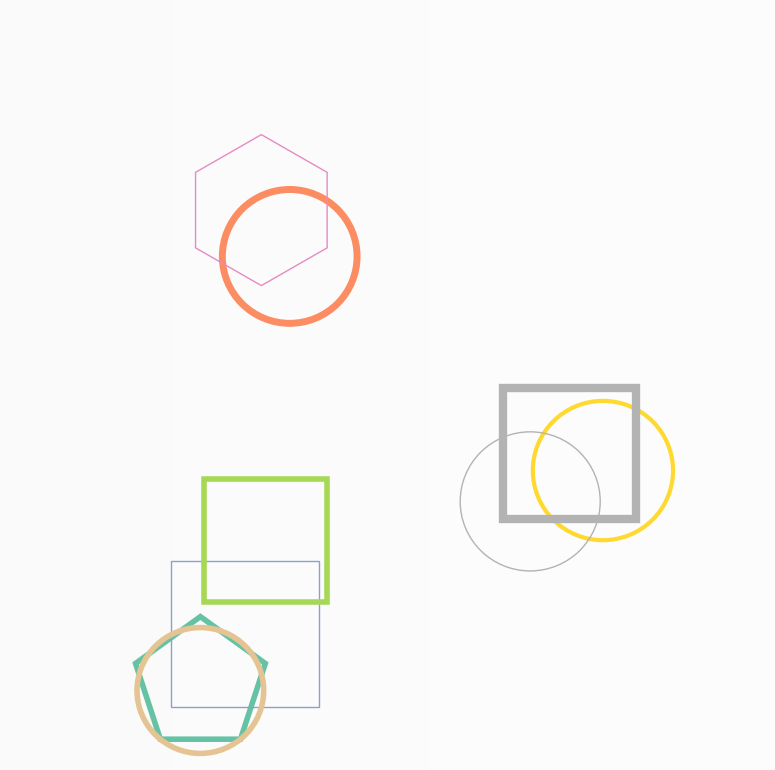[{"shape": "pentagon", "thickness": 2, "radius": 0.44, "center": [0.259, 0.111]}, {"shape": "circle", "thickness": 2.5, "radius": 0.43, "center": [0.374, 0.667]}, {"shape": "square", "thickness": 0.5, "radius": 0.48, "center": [0.316, 0.177]}, {"shape": "hexagon", "thickness": 0.5, "radius": 0.49, "center": [0.337, 0.727]}, {"shape": "square", "thickness": 2, "radius": 0.4, "center": [0.342, 0.298]}, {"shape": "circle", "thickness": 1.5, "radius": 0.45, "center": [0.778, 0.389]}, {"shape": "circle", "thickness": 2, "radius": 0.41, "center": [0.259, 0.103]}, {"shape": "circle", "thickness": 0.5, "radius": 0.45, "center": [0.684, 0.349]}, {"shape": "square", "thickness": 3, "radius": 0.43, "center": [0.735, 0.411]}]